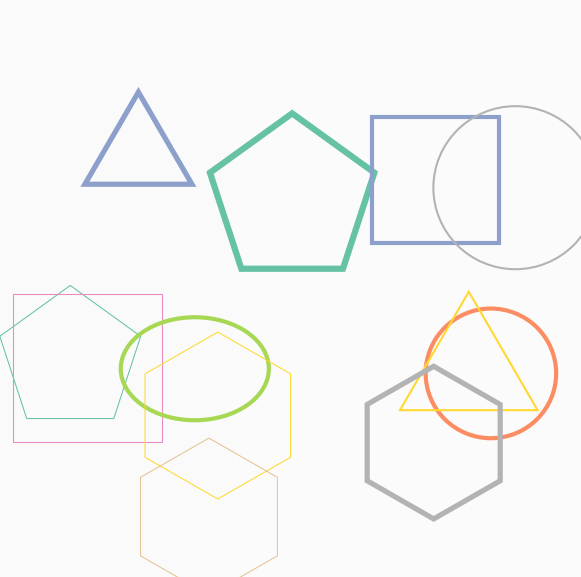[{"shape": "pentagon", "thickness": 0.5, "radius": 0.64, "center": [0.121, 0.377]}, {"shape": "pentagon", "thickness": 3, "radius": 0.74, "center": [0.503, 0.654]}, {"shape": "circle", "thickness": 2, "radius": 0.56, "center": [0.845, 0.353]}, {"shape": "triangle", "thickness": 2.5, "radius": 0.53, "center": [0.238, 0.733]}, {"shape": "square", "thickness": 2, "radius": 0.55, "center": [0.75, 0.687]}, {"shape": "square", "thickness": 0.5, "radius": 0.64, "center": [0.151, 0.362]}, {"shape": "oval", "thickness": 2, "radius": 0.64, "center": [0.335, 0.361]}, {"shape": "hexagon", "thickness": 0.5, "radius": 0.72, "center": [0.375, 0.28]}, {"shape": "triangle", "thickness": 1, "radius": 0.68, "center": [0.807, 0.357]}, {"shape": "hexagon", "thickness": 0.5, "radius": 0.68, "center": [0.359, 0.105]}, {"shape": "circle", "thickness": 1, "radius": 0.71, "center": [0.887, 0.674]}, {"shape": "hexagon", "thickness": 2.5, "radius": 0.66, "center": [0.746, 0.233]}]